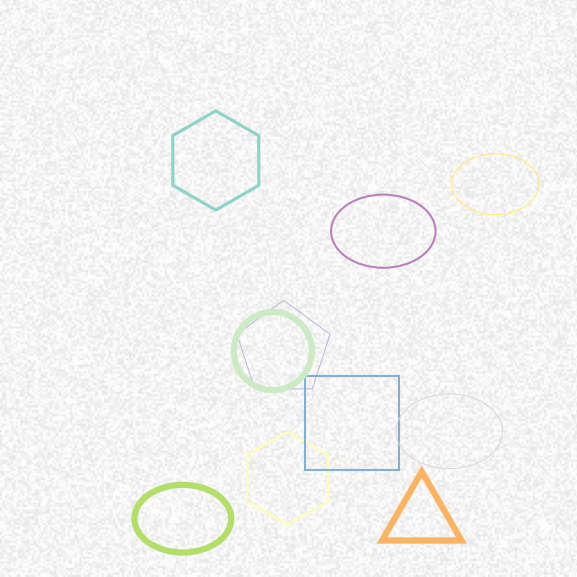[{"shape": "hexagon", "thickness": 1.5, "radius": 0.43, "center": [0.374, 0.721]}, {"shape": "hexagon", "thickness": 1, "radius": 0.4, "center": [0.498, 0.171]}, {"shape": "pentagon", "thickness": 0.5, "radius": 0.42, "center": [0.491, 0.394]}, {"shape": "square", "thickness": 1, "radius": 0.4, "center": [0.609, 0.267]}, {"shape": "triangle", "thickness": 3, "radius": 0.4, "center": [0.73, 0.103]}, {"shape": "oval", "thickness": 3, "radius": 0.42, "center": [0.317, 0.101]}, {"shape": "oval", "thickness": 0.5, "radius": 0.46, "center": [0.778, 0.252]}, {"shape": "oval", "thickness": 1, "radius": 0.45, "center": [0.664, 0.599]}, {"shape": "circle", "thickness": 3, "radius": 0.34, "center": [0.472, 0.391]}, {"shape": "oval", "thickness": 0.5, "radius": 0.38, "center": [0.858, 0.68]}]